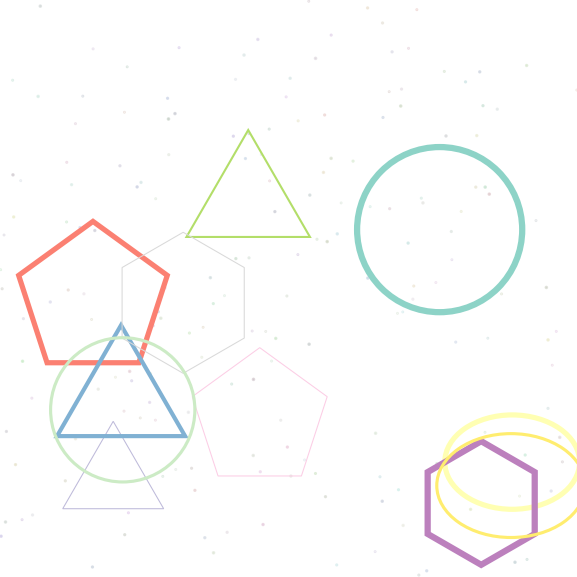[{"shape": "circle", "thickness": 3, "radius": 0.71, "center": [0.761, 0.602]}, {"shape": "oval", "thickness": 2.5, "radius": 0.58, "center": [0.887, 0.199]}, {"shape": "triangle", "thickness": 0.5, "radius": 0.5, "center": [0.196, 0.169]}, {"shape": "pentagon", "thickness": 2.5, "radius": 0.68, "center": [0.161, 0.48]}, {"shape": "triangle", "thickness": 2, "radius": 0.64, "center": [0.21, 0.308]}, {"shape": "triangle", "thickness": 1, "radius": 0.62, "center": [0.43, 0.651]}, {"shape": "pentagon", "thickness": 0.5, "radius": 0.61, "center": [0.45, 0.274]}, {"shape": "hexagon", "thickness": 0.5, "radius": 0.61, "center": [0.317, 0.475]}, {"shape": "hexagon", "thickness": 3, "radius": 0.54, "center": [0.833, 0.128]}, {"shape": "circle", "thickness": 1.5, "radius": 0.62, "center": [0.213, 0.289]}, {"shape": "oval", "thickness": 1.5, "radius": 0.64, "center": [0.885, 0.158]}]